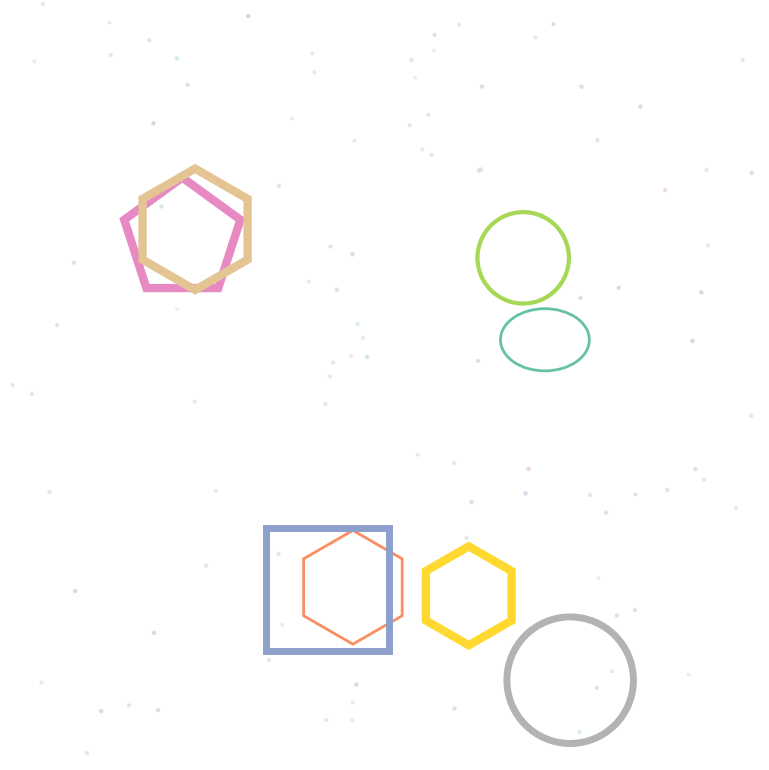[{"shape": "oval", "thickness": 1, "radius": 0.29, "center": [0.708, 0.559]}, {"shape": "hexagon", "thickness": 1, "radius": 0.37, "center": [0.458, 0.237]}, {"shape": "square", "thickness": 2.5, "radius": 0.4, "center": [0.426, 0.234]}, {"shape": "pentagon", "thickness": 3, "radius": 0.4, "center": [0.237, 0.69]}, {"shape": "circle", "thickness": 1.5, "radius": 0.3, "center": [0.679, 0.665]}, {"shape": "hexagon", "thickness": 3, "radius": 0.32, "center": [0.609, 0.226]}, {"shape": "hexagon", "thickness": 3, "radius": 0.39, "center": [0.253, 0.702]}, {"shape": "circle", "thickness": 2.5, "radius": 0.41, "center": [0.74, 0.117]}]